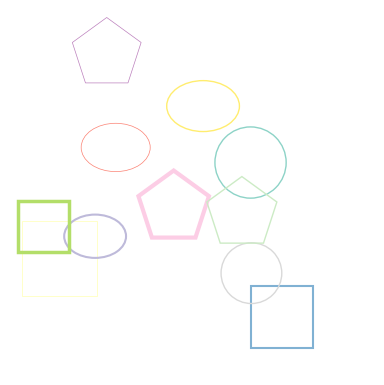[{"shape": "circle", "thickness": 1, "radius": 0.46, "center": [0.651, 0.578]}, {"shape": "square", "thickness": 0.5, "radius": 0.48, "center": [0.154, 0.328]}, {"shape": "oval", "thickness": 1.5, "radius": 0.4, "center": [0.247, 0.386]}, {"shape": "oval", "thickness": 0.5, "radius": 0.45, "center": [0.3, 0.617]}, {"shape": "square", "thickness": 1.5, "radius": 0.4, "center": [0.732, 0.177]}, {"shape": "square", "thickness": 2.5, "radius": 0.33, "center": [0.113, 0.411]}, {"shape": "pentagon", "thickness": 3, "radius": 0.48, "center": [0.451, 0.461]}, {"shape": "circle", "thickness": 1, "radius": 0.39, "center": [0.653, 0.291]}, {"shape": "pentagon", "thickness": 0.5, "radius": 0.47, "center": [0.277, 0.861]}, {"shape": "pentagon", "thickness": 1, "radius": 0.48, "center": [0.628, 0.446]}, {"shape": "oval", "thickness": 1, "radius": 0.47, "center": [0.527, 0.724]}]